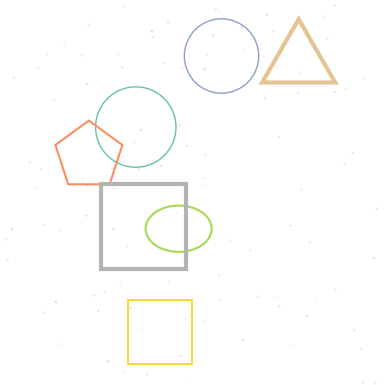[{"shape": "circle", "thickness": 1, "radius": 0.52, "center": [0.353, 0.67]}, {"shape": "pentagon", "thickness": 1.5, "radius": 0.46, "center": [0.231, 0.595]}, {"shape": "circle", "thickness": 1, "radius": 0.48, "center": [0.575, 0.855]}, {"shape": "oval", "thickness": 1.5, "radius": 0.43, "center": [0.464, 0.406]}, {"shape": "square", "thickness": 1.5, "radius": 0.42, "center": [0.415, 0.137]}, {"shape": "triangle", "thickness": 3, "radius": 0.55, "center": [0.776, 0.841]}, {"shape": "square", "thickness": 3, "radius": 0.55, "center": [0.373, 0.411]}]